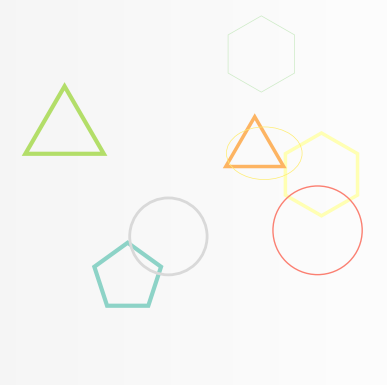[{"shape": "pentagon", "thickness": 3, "radius": 0.45, "center": [0.33, 0.279]}, {"shape": "hexagon", "thickness": 2.5, "radius": 0.54, "center": [0.83, 0.547]}, {"shape": "circle", "thickness": 1, "radius": 0.58, "center": [0.82, 0.402]}, {"shape": "triangle", "thickness": 2.5, "radius": 0.43, "center": [0.657, 0.611]}, {"shape": "triangle", "thickness": 3, "radius": 0.58, "center": [0.167, 0.659]}, {"shape": "circle", "thickness": 2, "radius": 0.5, "center": [0.435, 0.386]}, {"shape": "hexagon", "thickness": 0.5, "radius": 0.5, "center": [0.674, 0.86]}, {"shape": "oval", "thickness": 0.5, "radius": 0.49, "center": [0.682, 0.602]}]